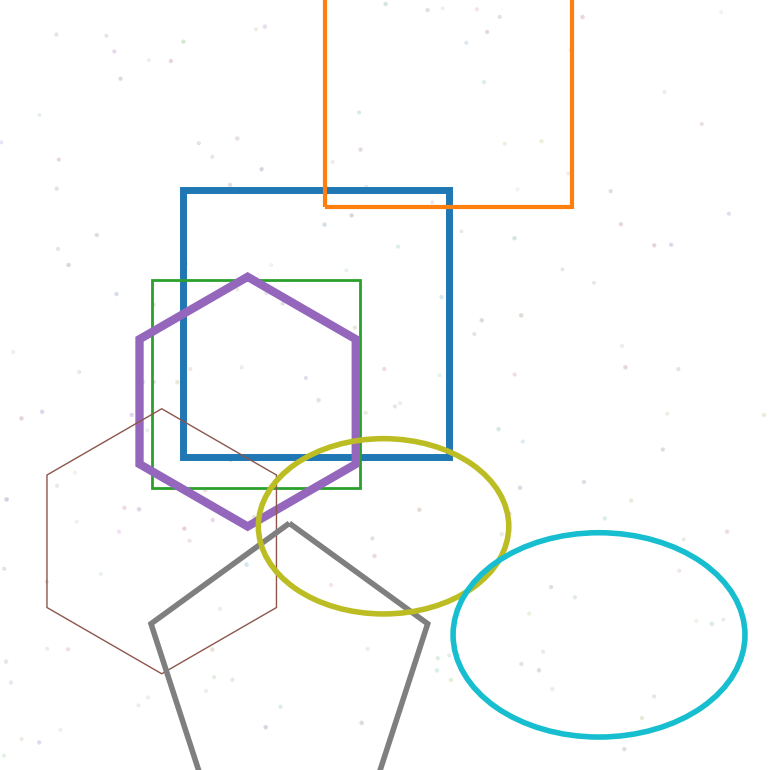[{"shape": "square", "thickness": 2.5, "radius": 0.86, "center": [0.41, 0.58]}, {"shape": "square", "thickness": 1.5, "radius": 0.8, "center": [0.583, 0.891]}, {"shape": "square", "thickness": 1, "radius": 0.68, "center": [0.332, 0.501]}, {"shape": "hexagon", "thickness": 3, "radius": 0.81, "center": [0.322, 0.478]}, {"shape": "hexagon", "thickness": 0.5, "radius": 0.86, "center": [0.21, 0.297]}, {"shape": "pentagon", "thickness": 2, "radius": 0.94, "center": [0.376, 0.132]}, {"shape": "oval", "thickness": 2, "radius": 0.81, "center": [0.498, 0.316]}, {"shape": "oval", "thickness": 2, "radius": 0.95, "center": [0.778, 0.175]}]